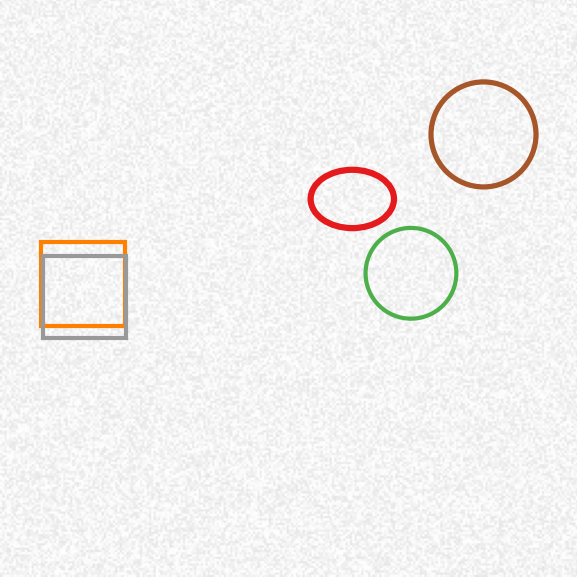[{"shape": "oval", "thickness": 3, "radius": 0.36, "center": [0.61, 0.655]}, {"shape": "circle", "thickness": 2, "radius": 0.39, "center": [0.712, 0.526]}, {"shape": "square", "thickness": 2, "radius": 0.36, "center": [0.143, 0.507]}, {"shape": "circle", "thickness": 2.5, "radius": 0.45, "center": [0.837, 0.766]}, {"shape": "square", "thickness": 2, "radius": 0.36, "center": [0.146, 0.484]}]